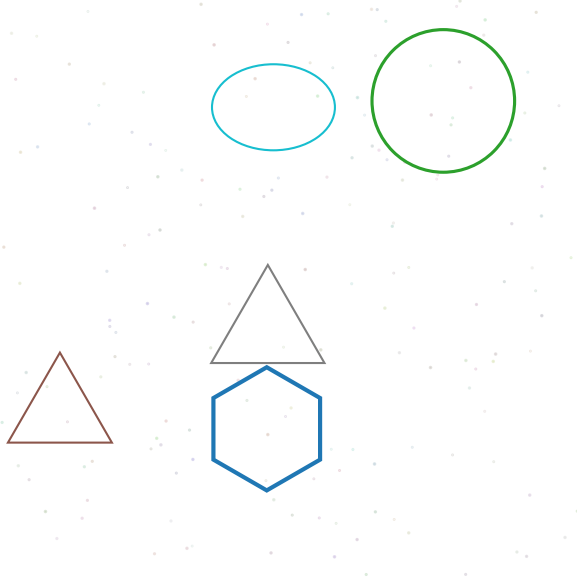[{"shape": "hexagon", "thickness": 2, "radius": 0.53, "center": [0.462, 0.257]}, {"shape": "circle", "thickness": 1.5, "radius": 0.62, "center": [0.768, 0.824]}, {"shape": "triangle", "thickness": 1, "radius": 0.52, "center": [0.104, 0.285]}, {"shape": "triangle", "thickness": 1, "radius": 0.57, "center": [0.464, 0.427]}, {"shape": "oval", "thickness": 1, "radius": 0.53, "center": [0.474, 0.813]}]